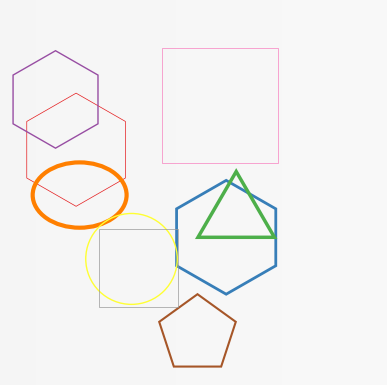[{"shape": "hexagon", "thickness": 0.5, "radius": 0.73, "center": [0.196, 0.611]}, {"shape": "hexagon", "thickness": 2, "radius": 0.74, "center": [0.584, 0.384]}, {"shape": "triangle", "thickness": 2.5, "radius": 0.57, "center": [0.61, 0.441]}, {"shape": "hexagon", "thickness": 1, "radius": 0.63, "center": [0.143, 0.742]}, {"shape": "oval", "thickness": 3, "radius": 0.61, "center": [0.206, 0.493]}, {"shape": "circle", "thickness": 1, "radius": 0.59, "center": [0.339, 0.327]}, {"shape": "pentagon", "thickness": 1.5, "radius": 0.52, "center": [0.51, 0.132]}, {"shape": "square", "thickness": 0.5, "radius": 0.75, "center": [0.567, 0.726]}, {"shape": "square", "thickness": 0.5, "radius": 0.51, "center": [0.357, 0.304]}]